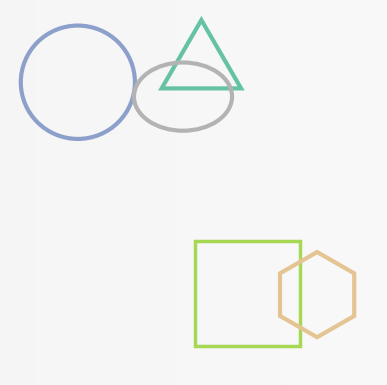[{"shape": "triangle", "thickness": 3, "radius": 0.59, "center": [0.52, 0.83]}, {"shape": "circle", "thickness": 3, "radius": 0.74, "center": [0.201, 0.786]}, {"shape": "square", "thickness": 2.5, "radius": 0.68, "center": [0.638, 0.237]}, {"shape": "hexagon", "thickness": 3, "radius": 0.55, "center": [0.818, 0.235]}, {"shape": "oval", "thickness": 3, "radius": 0.63, "center": [0.472, 0.749]}]